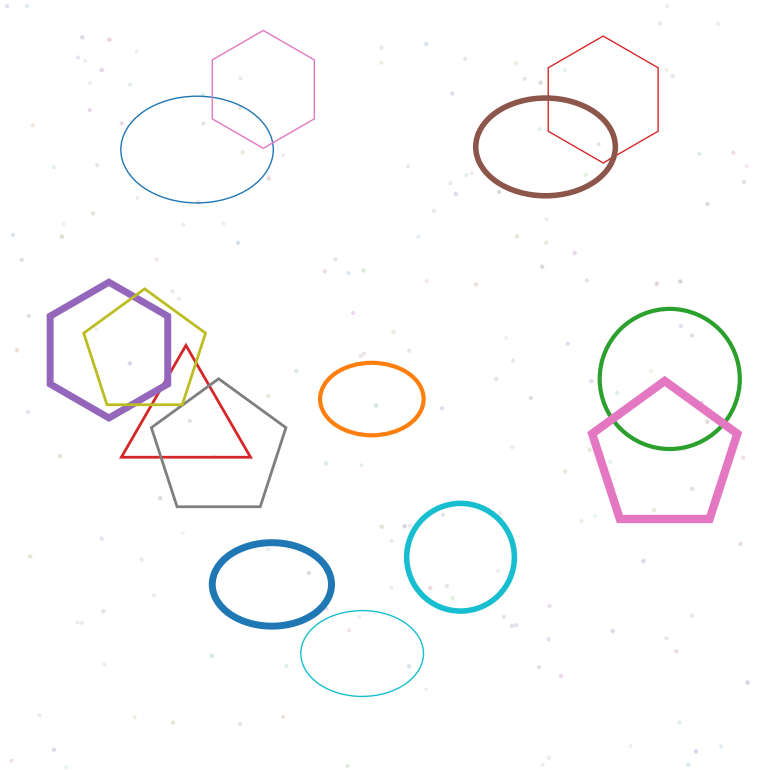[{"shape": "oval", "thickness": 2.5, "radius": 0.39, "center": [0.353, 0.241]}, {"shape": "oval", "thickness": 0.5, "radius": 0.49, "center": [0.256, 0.806]}, {"shape": "oval", "thickness": 1.5, "radius": 0.34, "center": [0.483, 0.482]}, {"shape": "circle", "thickness": 1.5, "radius": 0.45, "center": [0.87, 0.508]}, {"shape": "triangle", "thickness": 1, "radius": 0.48, "center": [0.241, 0.455]}, {"shape": "hexagon", "thickness": 0.5, "radius": 0.41, "center": [0.783, 0.871]}, {"shape": "hexagon", "thickness": 2.5, "radius": 0.44, "center": [0.141, 0.545]}, {"shape": "oval", "thickness": 2, "radius": 0.45, "center": [0.709, 0.809]}, {"shape": "pentagon", "thickness": 3, "radius": 0.5, "center": [0.863, 0.406]}, {"shape": "hexagon", "thickness": 0.5, "radius": 0.38, "center": [0.342, 0.884]}, {"shape": "pentagon", "thickness": 1, "radius": 0.46, "center": [0.284, 0.416]}, {"shape": "pentagon", "thickness": 1, "radius": 0.42, "center": [0.188, 0.542]}, {"shape": "circle", "thickness": 2, "radius": 0.35, "center": [0.598, 0.276]}, {"shape": "oval", "thickness": 0.5, "radius": 0.4, "center": [0.47, 0.151]}]